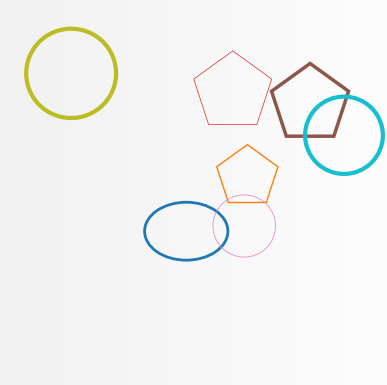[{"shape": "oval", "thickness": 2, "radius": 0.54, "center": [0.481, 0.399]}, {"shape": "pentagon", "thickness": 1, "radius": 0.42, "center": [0.638, 0.541]}, {"shape": "pentagon", "thickness": 0.5, "radius": 0.53, "center": [0.601, 0.762]}, {"shape": "pentagon", "thickness": 2.5, "radius": 0.52, "center": [0.8, 0.731]}, {"shape": "circle", "thickness": 0.5, "radius": 0.4, "center": [0.63, 0.413]}, {"shape": "circle", "thickness": 3, "radius": 0.58, "center": [0.184, 0.809]}, {"shape": "circle", "thickness": 3, "radius": 0.5, "center": [0.888, 0.649]}]